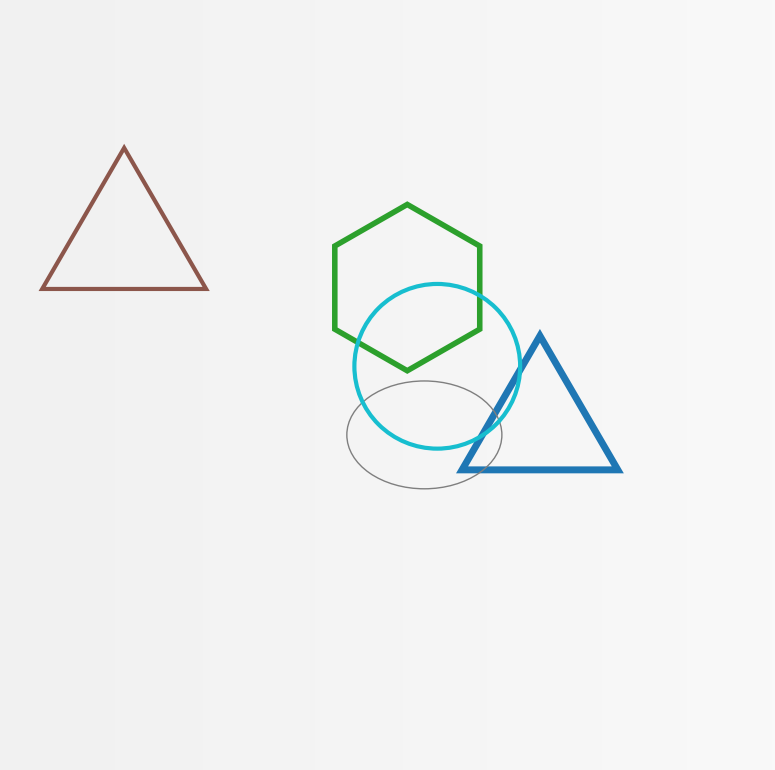[{"shape": "triangle", "thickness": 2.5, "radius": 0.58, "center": [0.697, 0.448]}, {"shape": "hexagon", "thickness": 2, "radius": 0.54, "center": [0.526, 0.626]}, {"shape": "triangle", "thickness": 1.5, "radius": 0.61, "center": [0.16, 0.686]}, {"shape": "oval", "thickness": 0.5, "radius": 0.5, "center": [0.548, 0.435]}, {"shape": "circle", "thickness": 1.5, "radius": 0.53, "center": [0.564, 0.524]}]